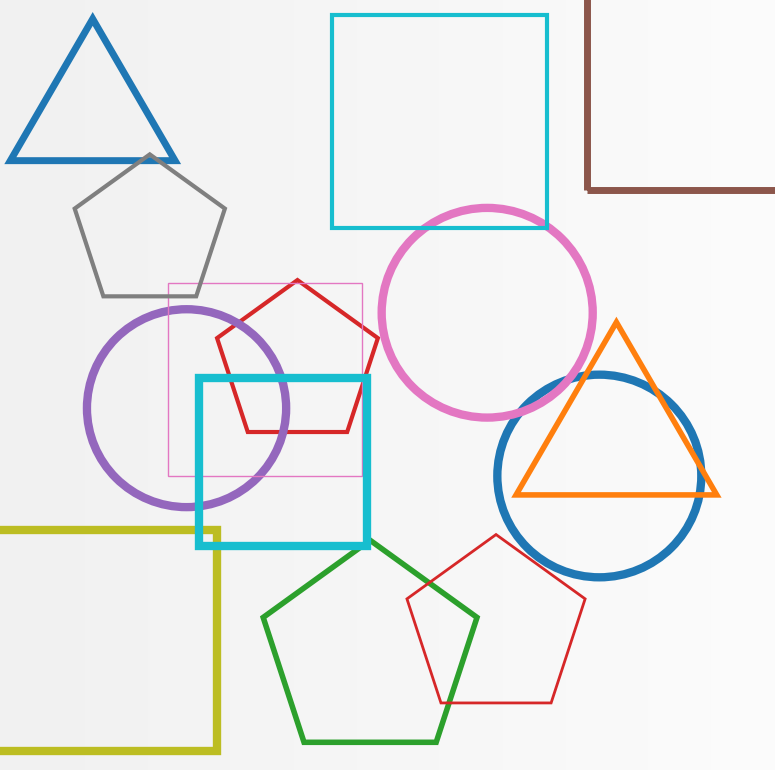[{"shape": "circle", "thickness": 3, "radius": 0.66, "center": [0.773, 0.382]}, {"shape": "triangle", "thickness": 2.5, "radius": 0.61, "center": [0.12, 0.853]}, {"shape": "triangle", "thickness": 2, "radius": 0.75, "center": [0.795, 0.432]}, {"shape": "pentagon", "thickness": 2, "radius": 0.73, "center": [0.478, 0.153]}, {"shape": "pentagon", "thickness": 1.5, "radius": 0.55, "center": [0.384, 0.527]}, {"shape": "pentagon", "thickness": 1, "radius": 0.6, "center": [0.64, 0.185]}, {"shape": "circle", "thickness": 3, "radius": 0.64, "center": [0.241, 0.47]}, {"shape": "square", "thickness": 2.5, "radius": 0.71, "center": [0.899, 0.895]}, {"shape": "circle", "thickness": 3, "radius": 0.68, "center": [0.629, 0.594]}, {"shape": "square", "thickness": 0.5, "radius": 0.63, "center": [0.342, 0.507]}, {"shape": "pentagon", "thickness": 1.5, "radius": 0.51, "center": [0.193, 0.698]}, {"shape": "square", "thickness": 3, "radius": 0.72, "center": [0.136, 0.168]}, {"shape": "square", "thickness": 1.5, "radius": 0.69, "center": [0.567, 0.842]}, {"shape": "square", "thickness": 3, "radius": 0.54, "center": [0.365, 0.4]}]